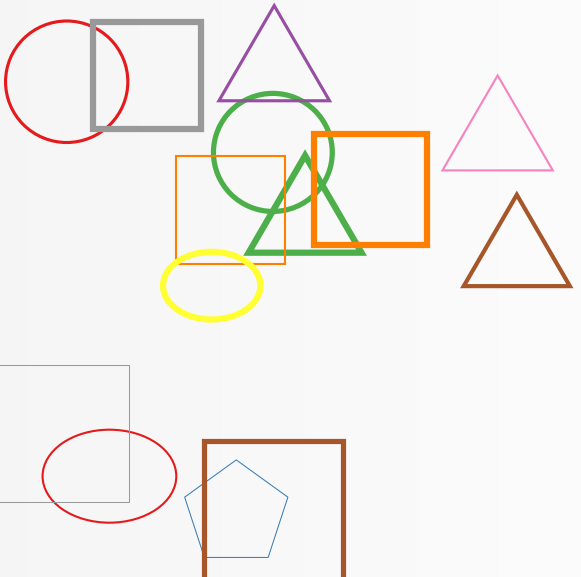[{"shape": "oval", "thickness": 1, "radius": 0.58, "center": [0.188, 0.175]}, {"shape": "circle", "thickness": 1.5, "radius": 0.53, "center": [0.115, 0.858]}, {"shape": "pentagon", "thickness": 0.5, "radius": 0.47, "center": [0.406, 0.109]}, {"shape": "circle", "thickness": 2.5, "radius": 0.51, "center": [0.469, 0.735]}, {"shape": "triangle", "thickness": 3, "radius": 0.56, "center": [0.525, 0.618]}, {"shape": "triangle", "thickness": 1.5, "radius": 0.55, "center": [0.472, 0.88]}, {"shape": "square", "thickness": 3, "radius": 0.48, "center": [0.638, 0.671]}, {"shape": "square", "thickness": 1, "radius": 0.47, "center": [0.397, 0.636]}, {"shape": "oval", "thickness": 3, "radius": 0.42, "center": [0.364, 0.504]}, {"shape": "triangle", "thickness": 2, "radius": 0.53, "center": [0.889, 0.556]}, {"shape": "square", "thickness": 2.5, "radius": 0.6, "center": [0.47, 0.117]}, {"shape": "triangle", "thickness": 1, "radius": 0.55, "center": [0.856, 0.759]}, {"shape": "square", "thickness": 3, "radius": 0.46, "center": [0.252, 0.869]}, {"shape": "square", "thickness": 0.5, "radius": 0.59, "center": [0.104, 0.249]}]